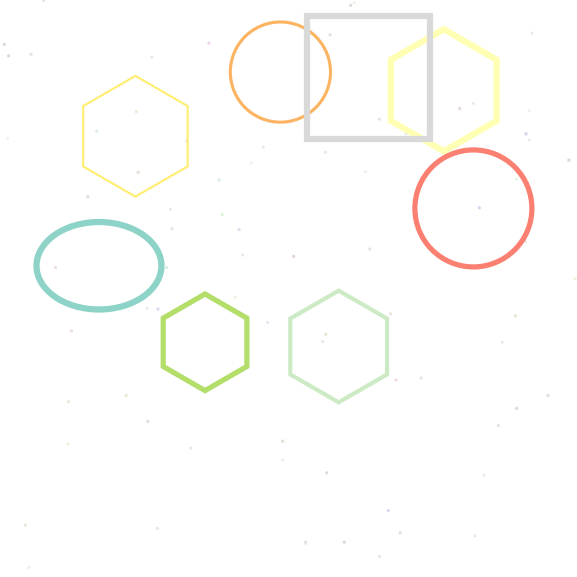[{"shape": "oval", "thickness": 3, "radius": 0.54, "center": [0.171, 0.539]}, {"shape": "hexagon", "thickness": 3, "radius": 0.53, "center": [0.768, 0.843]}, {"shape": "circle", "thickness": 2.5, "radius": 0.51, "center": [0.82, 0.638]}, {"shape": "circle", "thickness": 1.5, "radius": 0.43, "center": [0.486, 0.874]}, {"shape": "hexagon", "thickness": 2.5, "radius": 0.42, "center": [0.355, 0.406]}, {"shape": "square", "thickness": 3, "radius": 0.53, "center": [0.638, 0.865]}, {"shape": "hexagon", "thickness": 2, "radius": 0.48, "center": [0.586, 0.399]}, {"shape": "hexagon", "thickness": 1, "radius": 0.52, "center": [0.234, 0.763]}]